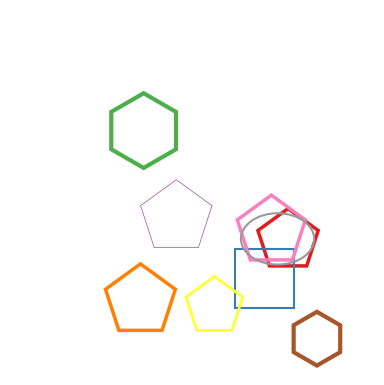[{"shape": "pentagon", "thickness": 2.5, "radius": 0.41, "center": [0.748, 0.376]}, {"shape": "square", "thickness": 1.5, "radius": 0.38, "center": [0.687, 0.277]}, {"shape": "hexagon", "thickness": 3, "radius": 0.49, "center": [0.373, 0.661]}, {"shape": "pentagon", "thickness": 0.5, "radius": 0.49, "center": [0.458, 0.436]}, {"shape": "pentagon", "thickness": 2.5, "radius": 0.48, "center": [0.365, 0.219]}, {"shape": "pentagon", "thickness": 2, "radius": 0.39, "center": [0.557, 0.204]}, {"shape": "hexagon", "thickness": 3, "radius": 0.35, "center": [0.823, 0.12]}, {"shape": "pentagon", "thickness": 2.5, "radius": 0.46, "center": [0.705, 0.4]}, {"shape": "oval", "thickness": 1.5, "radius": 0.48, "center": [0.721, 0.379]}]